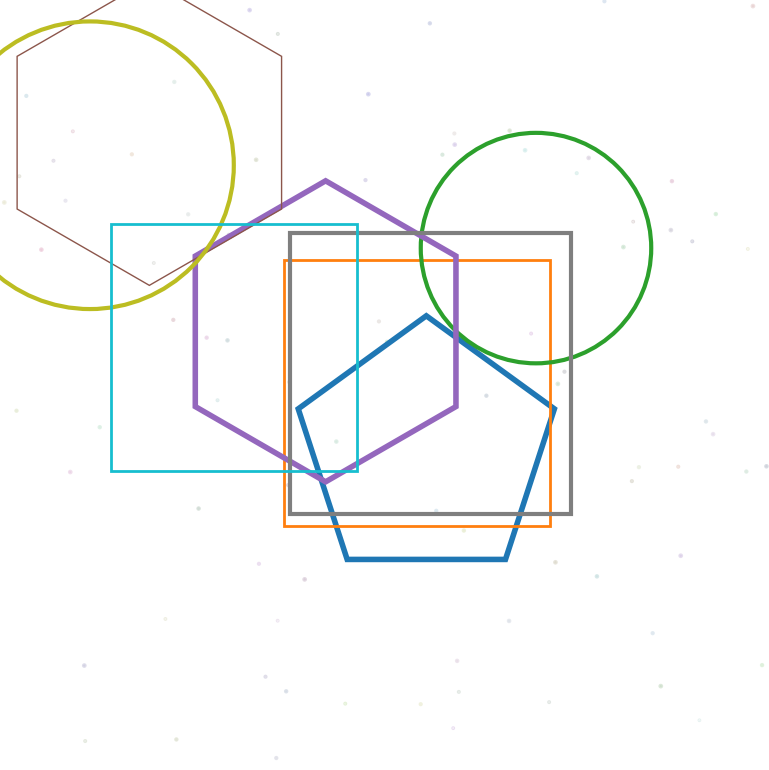[{"shape": "pentagon", "thickness": 2, "radius": 0.87, "center": [0.554, 0.415]}, {"shape": "square", "thickness": 1, "radius": 0.86, "center": [0.541, 0.489]}, {"shape": "circle", "thickness": 1.5, "radius": 0.75, "center": [0.696, 0.678]}, {"shape": "hexagon", "thickness": 2, "radius": 0.98, "center": [0.423, 0.57]}, {"shape": "hexagon", "thickness": 0.5, "radius": 0.99, "center": [0.194, 0.828]}, {"shape": "square", "thickness": 1.5, "radius": 0.91, "center": [0.559, 0.515]}, {"shape": "circle", "thickness": 1.5, "radius": 0.93, "center": [0.117, 0.785]}, {"shape": "square", "thickness": 1, "radius": 0.8, "center": [0.304, 0.549]}]